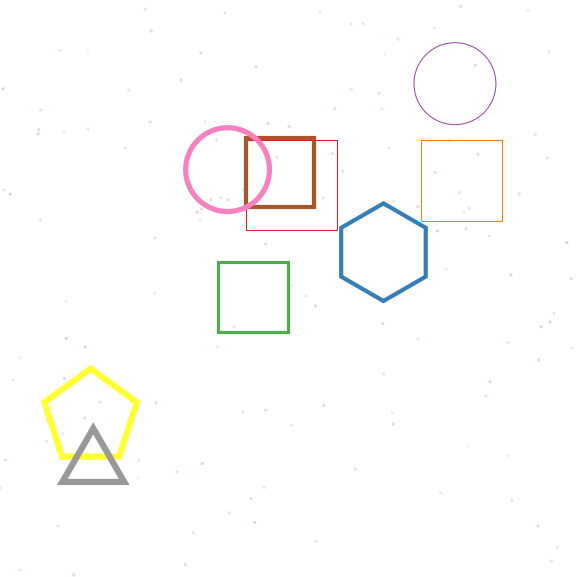[{"shape": "square", "thickness": 0.5, "radius": 0.39, "center": [0.505, 0.679]}, {"shape": "hexagon", "thickness": 2, "radius": 0.42, "center": [0.664, 0.562]}, {"shape": "square", "thickness": 1.5, "radius": 0.3, "center": [0.438, 0.484]}, {"shape": "circle", "thickness": 0.5, "radius": 0.35, "center": [0.788, 0.854]}, {"shape": "square", "thickness": 0.5, "radius": 0.35, "center": [0.8, 0.687]}, {"shape": "pentagon", "thickness": 3, "radius": 0.42, "center": [0.157, 0.277]}, {"shape": "square", "thickness": 2, "radius": 0.3, "center": [0.484, 0.7]}, {"shape": "circle", "thickness": 2.5, "radius": 0.36, "center": [0.394, 0.705]}, {"shape": "triangle", "thickness": 3, "radius": 0.31, "center": [0.161, 0.196]}]